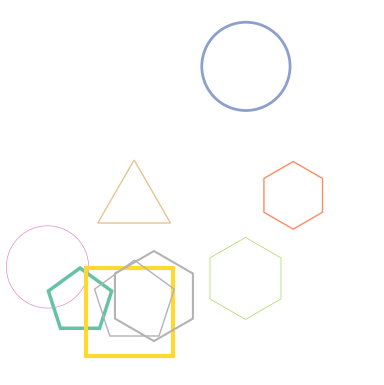[{"shape": "pentagon", "thickness": 2.5, "radius": 0.43, "center": [0.208, 0.217]}, {"shape": "hexagon", "thickness": 1, "radius": 0.44, "center": [0.762, 0.493]}, {"shape": "circle", "thickness": 2, "radius": 0.57, "center": [0.639, 0.828]}, {"shape": "circle", "thickness": 0.5, "radius": 0.53, "center": [0.123, 0.307]}, {"shape": "hexagon", "thickness": 0.5, "radius": 0.53, "center": [0.638, 0.277]}, {"shape": "square", "thickness": 3, "radius": 0.57, "center": [0.337, 0.19]}, {"shape": "triangle", "thickness": 1, "radius": 0.55, "center": [0.348, 0.475]}, {"shape": "hexagon", "thickness": 1.5, "radius": 0.58, "center": [0.4, 0.231]}, {"shape": "pentagon", "thickness": 1, "radius": 0.54, "center": [0.349, 0.215]}]